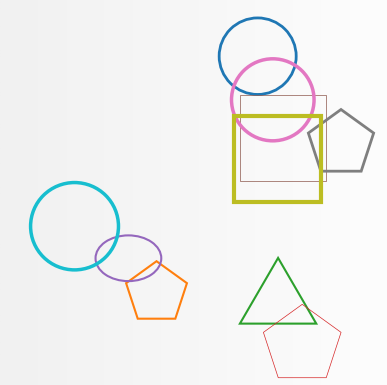[{"shape": "circle", "thickness": 2, "radius": 0.5, "center": [0.665, 0.854]}, {"shape": "pentagon", "thickness": 1.5, "radius": 0.41, "center": [0.404, 0.239]}, {"shape": "triangle", "thickness": 1.5, "radius": 0.57, "center": [0.718, 0.216]}, {"shape": "pentagon", "thickness": 0.5, "radius": 0.53, "center": [0.78, 0.104]}, {"shape": "oval", "thickness": 1.5, "radius": 0.42, "center": [0.331, 0.329]}, {"shape": "square", "thickness": 0.5, "radius": 0.55, "center": [0.73, 0.642]}, {"shape": "circle", "thickness": 2.5, "radius": 0.53, "center": [0.704, 0.741]}, {"shape": "pentagon", "thickness": 2, "radius": 0.44, "center": [0.88, 0.627]}, {"shape": "square", "thickness": 3, "radius": 0.56, "center": [0.716, 0.588]}, {"shape": "circle", "thickness": 2.5, "radius": 0.57, "center": [0.192, 0.412]}]